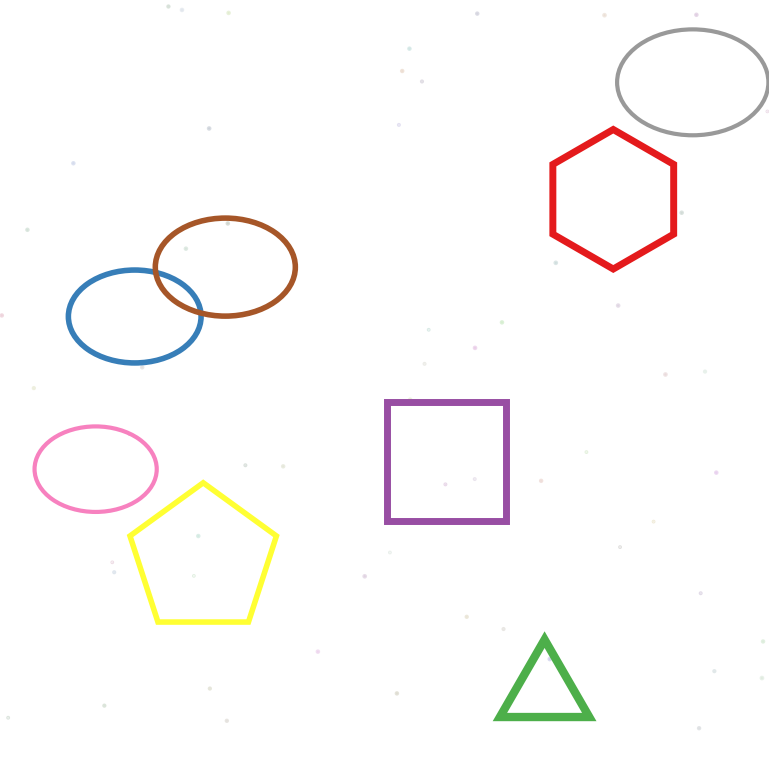[{"shape": "hexagon", "thickness": 2.5, "radius": 0.45, "center": [0.796, 0.741]}, {"shape": "oval", "thickness": 2, "radius": 0.43, "center": [0.175, 0.589]}, {"shape": "triangle", "thickness": 3, "radius": 0.34, "center": [0.707, 0.102]}, {"shape": "square", "thickness": 2.5, "radius": 0.39, "center": [0.58, 0.401]}, {"shape": "pentagon", "thickness": 2, "radius": 0.5, "center": [0.264, 0.273]}, {"shape": "oval", "thickness": 2, "radius": 0.45, "center": [0.293, 0.653]}, {"shape": "oval", "thickness": 1.5, "radius": 0.4, "center": [0.124, 0.391]}, {"shape": "oval", "thickness": 1.5, "radius": 0.49, "center": [0.9, 0.893]}]